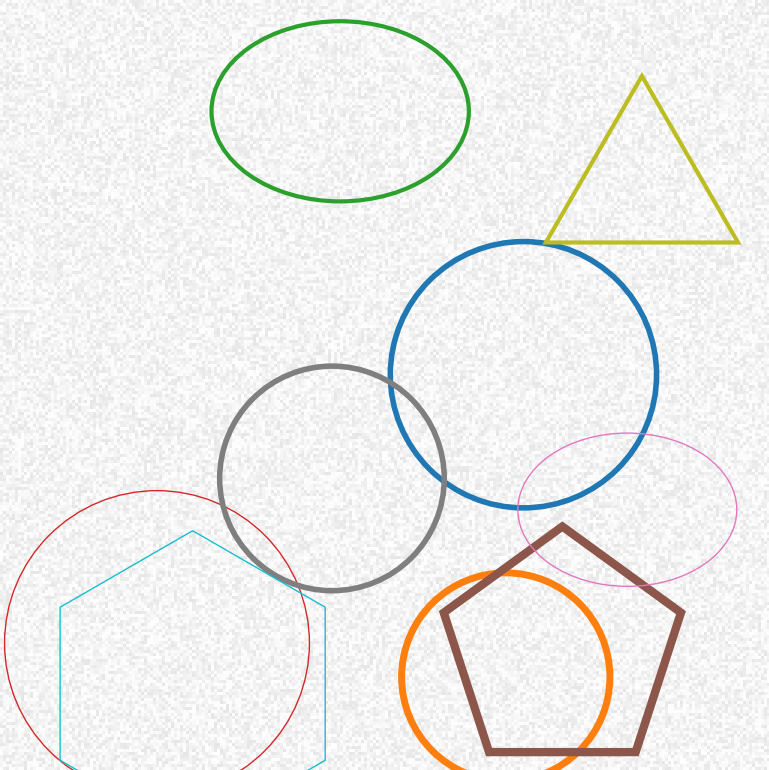[{"shape": "circle", "thickness": 2, "radius": 0.86, "center": [0.68, 0.513]}, {"shape": "circle", "thickness": 2.5, "radius": 0.68, "center": [0.657, 0.121]}, {"shape": "oval", "thickness": 1.5, "radius": 0.84, "center": [0.442, 0.855]}, {"shape": "circle", "thickness": 0.5, "radius": 0.99, "center": [0.204, 0.165]}, {"shape": "pentagon", "thickness": 3, "radius": 0.81, "center": [0.73, 0.154]}, {"shape": "oval", "thickness": 0.5, "radius": 0.71, "center": [0.815, 0.338]}, {"shape": "circle", "thickness": 2, "radius": 0.73, "center": [0.431, 0.379]}, {"shape": "triangle", "thickness": 1.5, "radius": 0.72, "center": [0.834, 0.757]}, {"shape": "hexagon", "thickness": 0.5, "radius": 0.99, "center": [0.25, 0.112]}]